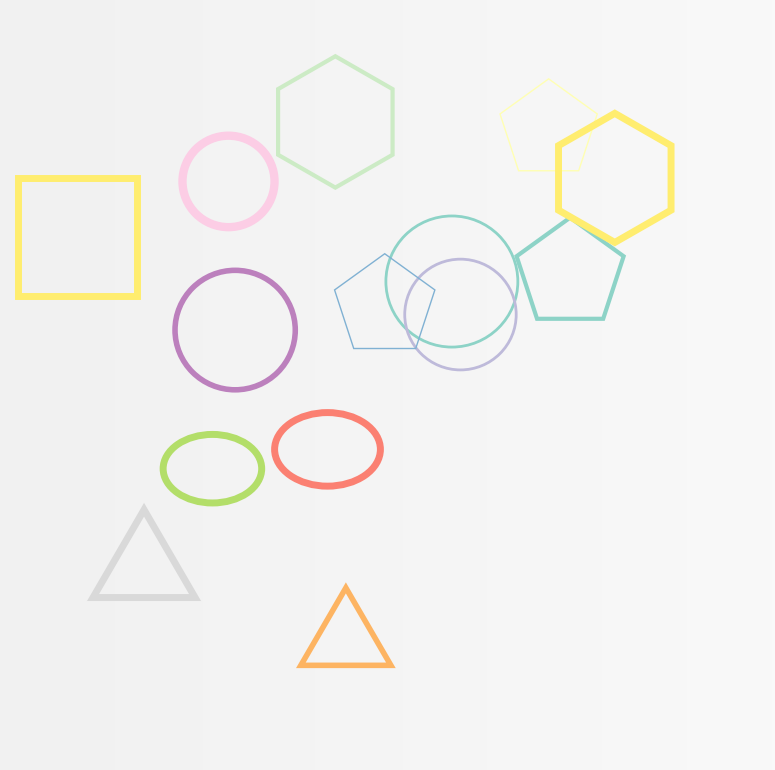[{"shape": "circle", "thickness": 1, "radius": 0.43, "center": [0.583, 0.634]}, {"shape": "pentagon", "thickness": 1.5, "radius": 0.36, "center": [0.736, 0.645]}, {"shape": "pentagon", "thickness": 0.5, "radius": 0.33, "center": [0.708, 0.832]}, {"shape": "circle", "thickness": 1, "radius": 0.36, "center": [0.594, 0.592]}, {"shape": "oval", "thickness": 2.5, "radius": 0.34, "center": [0.423, 0.416]}, {"shape": "pentagon", "thickness": 0.5, "radius": 0.34, "center": [0.496, 0.602]}, {"shape": "triangle", "thickness": 2, "radius": 0.34, "center": [0.446, 0.169]}, {"shape": "oval", "thickness": 2.5, "radius": 0.32, "center": [0.274, 0.391]}, {"shape": "circle", "thickness": 3, "radius": 0.3, "center": [0.295, 0.764]}, {"shape": "triangle", "thickness": 2.5, "radius": 0.38, "center": [0.186, 0.262]}, {"shape": "circle", "thickness": 2, "radius": 0.39, "center": [0.303, 0.571]}, {"shape": "hexagon", "thickness": 1.5, "radius": 0.43, "center": [0.433, 0.842]}, {"shape": "square", "thickness": 2.5, "radius": 0.38, "center": [0.1, 0.692]}, {"shape": "hexagon", "thickness": 2.5, "radius": 0.42, "center": [0.793, 0.769]}]